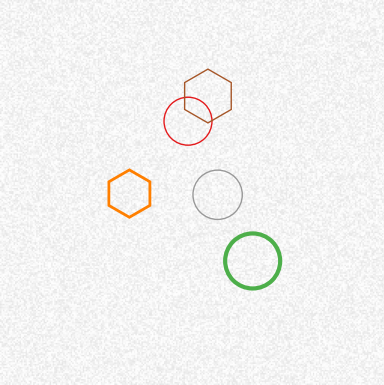[{"shape": "circle", "thickness": 1, "radius": 0.31, "center": [0.488, 0.685]}, {"shape": "circle", "thickness": 3, "radius": 0.36, "center": [0.656, 0.322]}, {"shape": "hexagon", "thickness": 2, "radius": 0.31, "center": [0.336, 0.497]}, {"shape": "hexagon", "thickness": 1, "radius": 0.35, "center": [0.54, 0.751]}, {"shape": "circle", "thickness": 1, "radius": 0.32, "center": [0.565, 0.494]}]